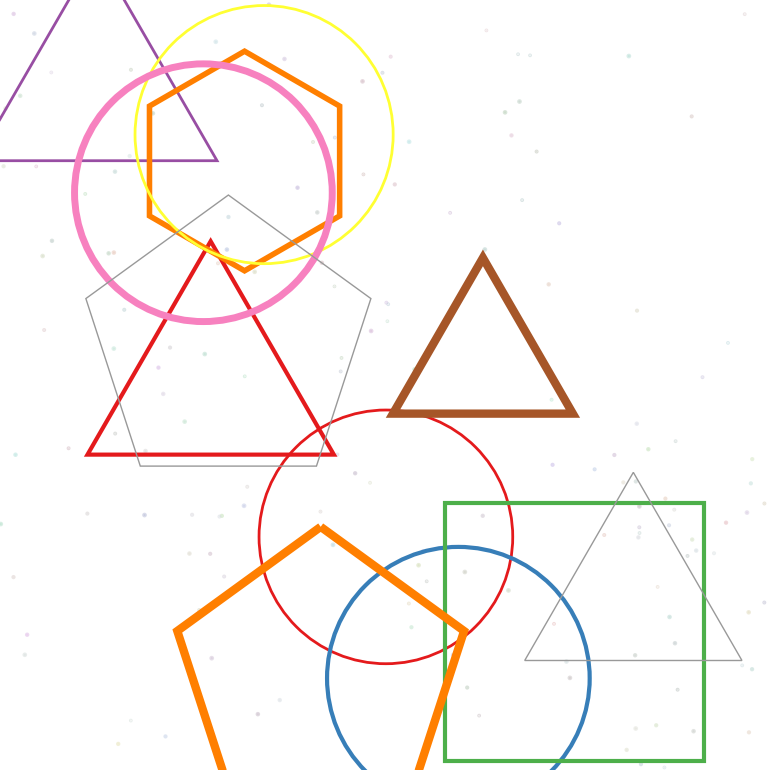[{"shape": "triangle", "thickness": 1.5, "radius": 0.92, "center": [0.274, 0.502]}, {"shape": "circle", "thickness": 1, "radius": 0.82, "center": [0.501, 0.303]}, {"shape": "circle", "thickness": 1.5, "radius": 0.85, "center": [0.595, 0.119]}, {"shape": "square", "thickness": 1.5, "radius": 0.84, "center": [0.746, 0.179]}, {"shape": "triangle", "thickness": 1, "radius": 0.9, "center": [0.125, 0.882]}, {"shape": "hexagon", "thickness": 2, "radius": 0.71, "center": [0.318, 0.791]}, {"shape": "pentagon", "thickness": 3, "radius": 0.98, "center": [0.416, 0.12]}, {"shape": "circle", "thickness": 1, "radius": 0.84, "center": [0.343, 0.825]}, {"shape": "triangle", "thickness": 3, "radius": 0.67, "center": [0.627, 0.53]}, {"shape": "circle", "thickness": 2.5, "radius": 0.84, "center": [0.264, 0.75]}, {"shape": "triangle", "thickness": 0.5, "radius": 0.81, "center": [0.823, 0.224]}, {"shape": "pentagon", "thickness": 0.5, "radius": 0.97, "center": [0.297, 0.552]}]